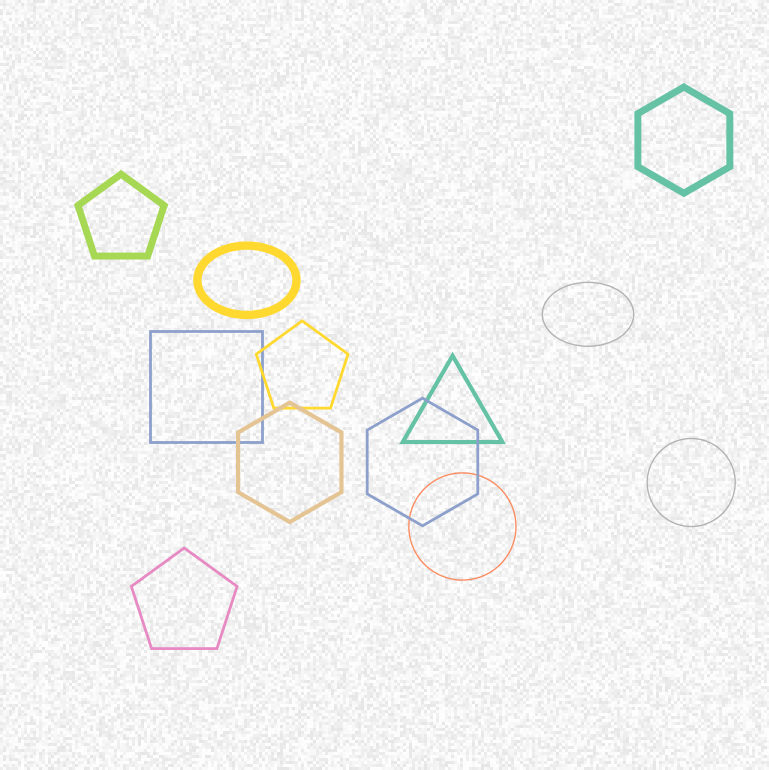[{"shape": "triangle", "thickness": 1.5, "radius": 0.37, "center": [0.588, 0.463]}, {"shape": "hexagon", "thickness": 2.5, "radius": 0.34, "center": [0.888, 0.818]}, {"shape": "circle", "thickness": 0.5, "radius": 0.35, "center": [0.601, 0.316]}, {"shape": "square", "thickness": 1, "radius": 0.36, "center": [0.268, 0.498]}, {"shape": "hexagon", "thickness": 1, "radius": 0.41, "center": [0.549, 0.4]}, {"shape": "pentagon", "thickness": 1, "radius": 0.36, "center": [0.239, 0.216]}, {"shape": "pentagon", "thickness": 2.5, "radius": 0.29, "center": [0.157, 0.715]}, {"shape": "pentagon", "thickness": 1, "radius": 0.31, "center": [0.392, 0.521]}, {"shape": "oval", "thickness": 3, "radius": 0.32, "center": [0.321, 0.636]}, {"shape": "hexagon", "thickness": 1.5, "radius": 0.39, "center": [0.376, 0.4]}, {"shape": "oval", "thickness": 0.5, "radius": 0.3, "center": [0.764, 0.592]}, {"shape": "circle", "thickness": 0.5, "radius": 0.29, "center": [0.898, 0.373]}]